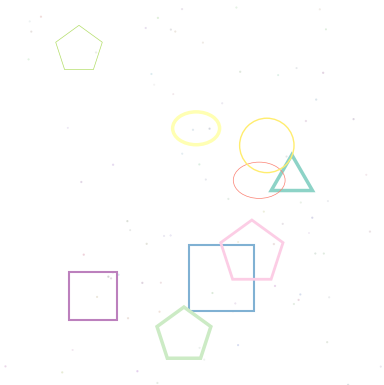[{"shape": "triangle", "thickness": 2.5, "radius": 0.31, "center": [0.758, 0.536]}, {"shape": "oval", "thickness": 2.5, "radius": 0.3, "center": [0.509, 0.667]}, {"shape": "oval", "thickness": 0.5, "radius": 0.34, "center": [0.673, 0.532]}, {"shape": "square", "thickness": 1.5, "radius": 0.42, "center": [0.575, 0.278]}, {"shape": "pentagon", "thickness": 0.5, "radius": 0.32, "center": [0.205, 0.871]}, {"shape": "pentagon", "thickness": 2, "radius": 0.43, "center": [0.654, 0.343]}, {"shape": "square", "thickness": 1.5, "radius": 0.31, "center": [0.241, 0.232]}, {"shape": "pentagon", "thickness": 2.5, "radius": 0.37, "center": [0.478, 0.129]}, {"shape": "circle", "thickness": 1, "radius": 0.35, "center": [0.693, 0.622]}]